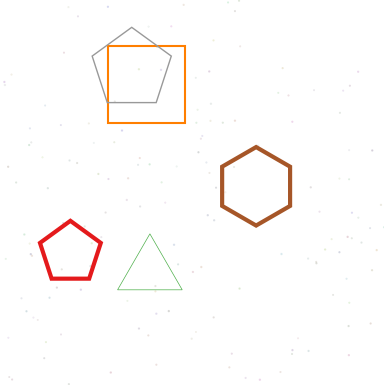[{"shape": "pentagon", "thickness": 3, "radius": 0.42, "center": [0.183, 0.343]}, {"shape": "triangle", "thickness": 0.5, "radius": 0.48, "center": [0.389, 0.296]}, {"shape": "square", "thickness": 1.5, "radius": 0.5, "center": [0.381, 0.78]}, {"shape": "hexagon", "thickness": 3, "radius": 0.51, "center": [0.665, 0.516]}, {"shape": "pentagon", "thickness": 1, "radius": 0.54, "center": [0.342, 0.821]}]